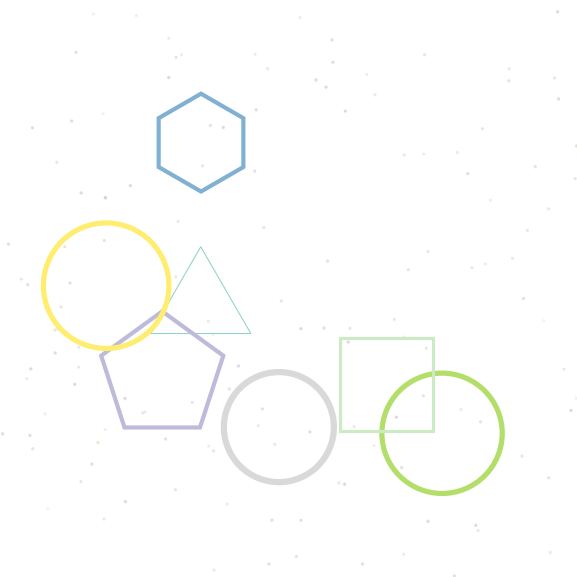[{"shape": "triangle", "thickness": 0.5, "radius": 0.5, "center": [0.348, 0.472]}, {"shape": "pentagon", "thickness": 2, "radius": 0.56, "center": [0.281, 0.349]}, {"shape": "hexagon", "thickness": 2, "radius": 0.42, "center": [0.348, 0.752]}, {"shape": "circle", "thickness": 2.5, "radius": 0.52, "center": [0.765, 0.249]}, {"shape": "circle", "thickness": 3, "radius": 0.48, "center": [0.483, 0.26]}, {"shape": "square", "thickness": 1.5, "radius": 0.4, "center": [0.669, 0.333]}, {"shape": "circle", "thickness": 2.5, "radius": 0.54, "center": [0.184, 0.504]}]